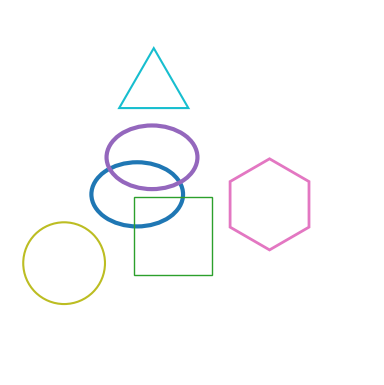[{"shape": "oval", "thickness": 3, "radius": 0.6, "center": [0.356, 0.495]}, {"shape": "square", "thickness": 1, "radius": 0.51, "center": [0.45, 0.386]}, {"shape": "oval", "thickness": 3, "radius": 0.59, "center": [0.395, 0.591]}, {"shape": "hexagon", "thickness": 2, "radius": 0.59, "center": [0.7, 0.469]}, {"shape": "circle", "thickness": 1.5, "radius": 0.53, "center": [0.167, 0.316]}, {"shape": "triangle", "thickness": 1.5, "radius": 0.52, "center": [0.399, 0.771]}]